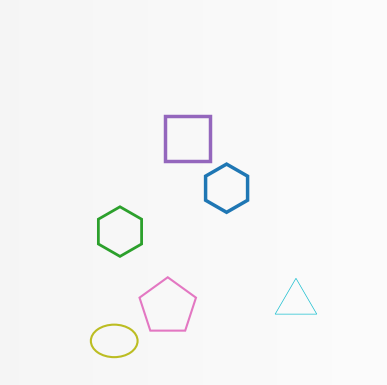[{"shape": "hexagon", "thickness": 2.5, "radius": 0.31, "center": [0.585, 0.511]}, {"shape": "hexagon", "thickness": 2, "radius": 0.32, "center": [0.31, 0.398]}, {"shape": "square", "thickness": 2.5, "radius": 0.29, "center": [0.484, 0.64]}, {"shape": "pentagon", "thickness": 1.5, "radius": 0.38, "center": [0.433, 0.203]}, {"shape": "oval", "thickness": 1.5, "radius": 0.3, "center": [0.295, 0.115]}, {"shape": "triangle", "thickness": 0.5, "radius": 0.31, "center": [0.764, 0.215]}]